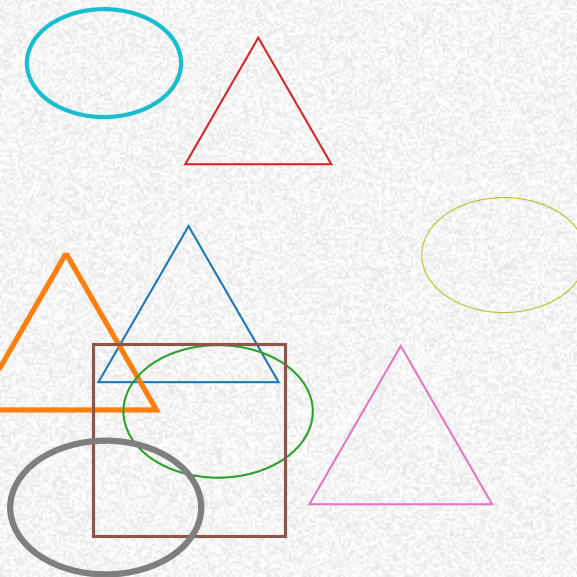[{"shape": "triangle", "thickness": 1, "radius": 0.9, "center": [0.326, 0.427]}, {"shape": "triangle", "thickness": 2.5, "radius": 0.9, "center": [0.114, 0.38]}, {"shape": "oval", "thickness": 1, "radius": 0.82, "center": [0.378, 0.287]}, {"shape": "triangle", "thickness": 1, "radius": 0.73, "center": [0.447, 0.788]}, {"shape": "square", "thickness": 1.5, "radius": 0.83, "center": [0.327, 0.238]}, {"shape": "triangle", "thickness": 1, "radius": 0.91, "center": [0.694, 0.217]}, {"shape": "oval", "thickness": 3, "radius": 0.83, "center": [0.183, 0.12]}, {"shape": "oval", "thickness": 0.5, "radius": 0.71, "center": [0.873, 0.557]}, {"shape": "oval", "thickness": 2, "radius": 0.67, "center": [0.18, 0.89]}]